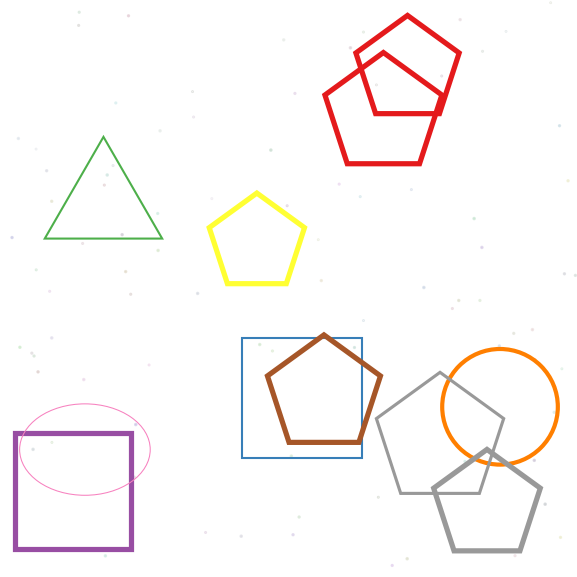[{"shape": "pentagon", "thickness": 2.5, "radius": 0.53, "center": [0.664, 0.802]}, {"shape": "pentagon", "thickness": 2.5, "radius": 0.47, "center": [0.706, 0.878]}, {"shape": "square", "thickness": 1, "radius": 0.52, "center": [0.523, 0.31]}, {"shape": "triangle", "thickness": 1, "radius": 0.59, "center": [0.179, 0.645]}, {"shape": "square", "thickness": 2.5, "radius": 0.5, "center": [0.127, 0.148]}, {"shape": "circle", "thickness": 2, "radius": 0.5, "center": [0.866, 0.295]}, {"shape": "pentagon", "thickness": 2.5, "radius": 0.43, "center": [0.445, 0.578]}, {"shape": "pentagon", "thickness": 2.5, "radius": 0.51, "center": [0.561, 0.316]}, {"shape": "oval", "thickness": 0.5, "radius": 0.57, "center": [0.147, 0.221]}, {"shape": "pentagon", "thickness": 1.5, "radius": 0.58, "center": [0.762, 0.239]}, {"shape": "pentagon", "thickness": 2.5, "radius": 0.49, "center": [0.843, 0.124]}]